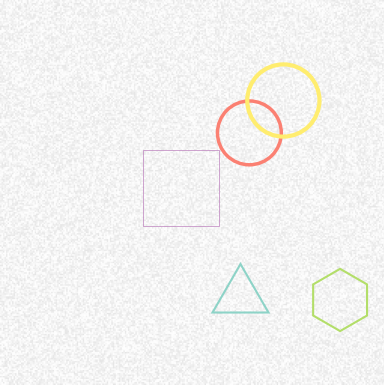[{"shape": "triangle", "thickness": 1.5, "radius": 0.42, "center": [0.625, 0.23]}, {"shape": "circle", "thickness": 2.5, "radius": 0.41, "center": [0.648, 0.655]}, {"shape": "hexagon", "thickness": 1.5, "radius": 0.4, "center": [0.883, 0.221]}, {"shape": "square", "thickness": 0.5, "radius": 0.5, "center": [0.47, 0.511]}, {"shape": "circle", "thickness": 3, "radius": 0.47, "center": [0.736, 0.739]}]